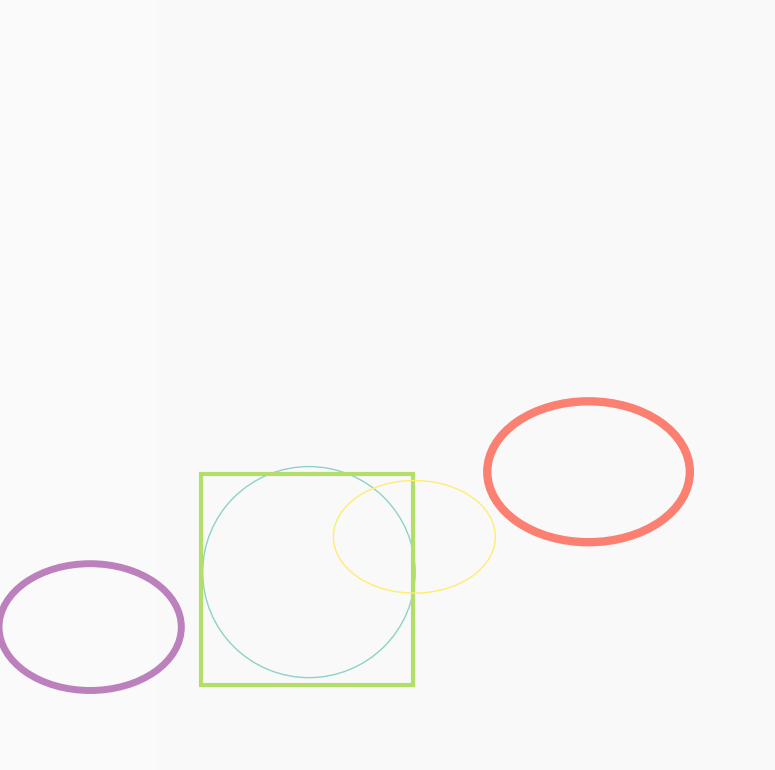[{"shape": "circle", "thickness": 0.5, "radius": 0.69, "center": [0.399, 0.257]}, {"shape": "oval", "thickness": 3, "radius": 0.65, "center": [0.759, 0.387]}, {"shape": "square", "thickness": 1.5, "radius": 0.69, "center": [0.396, 0.247]}, {"shape": "oval", "thickness": 2.5, "radius": 0.59, "center": [0.116, 0.186]}, {"shape": "oval", "thickness": 0.5, "radius": 0.52, "center": [0.535, 0.303]}]